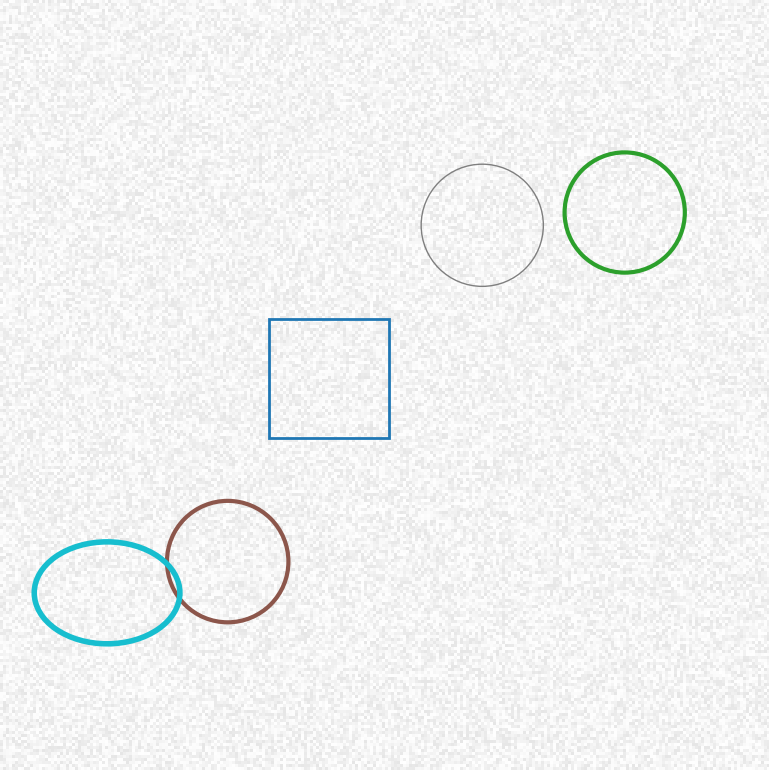[{"shape": "square", "thickness": 1, "radius": 0.39, "center": [0.427, 0.508]}, {"shape": "circle", "thickness": 1.5, "radius": 0.39, "center": [0.811, 0.724]}, {"shape": "circle", "thickness": 1.5, "radius": 0.39, "center": [0.296, 0.271]}, {"shape": "circle", "thickness": 0.5, "radius": 0.4, "center": [0.626, 0.707]}, {"shape": "oval", "thickness": 2, "radius": 0.47, "center": [0.139, 0.23]}]